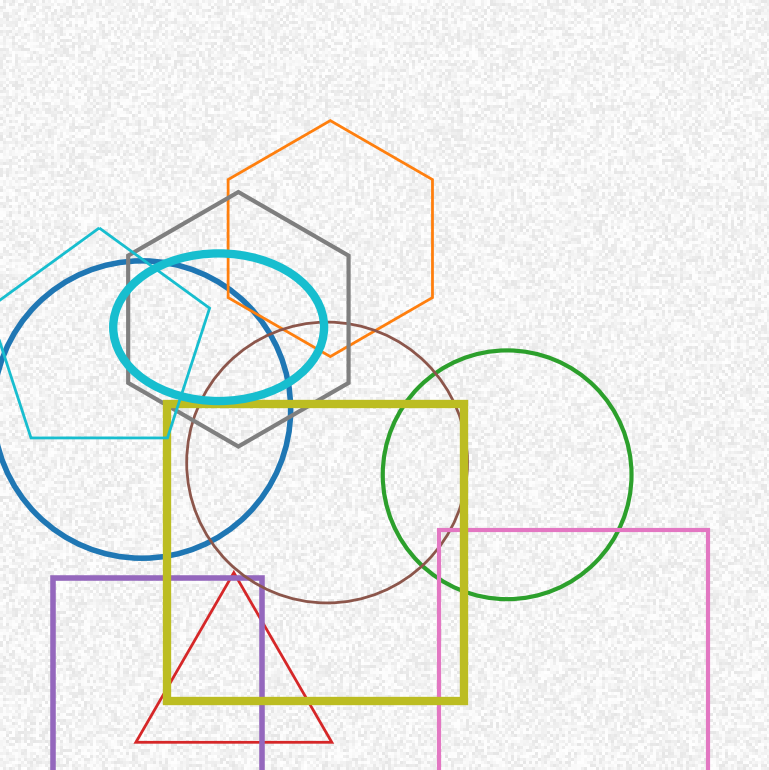[{"shape": "circle", "thickness": 2, "radius": 0.97, "center": [0.184, 0.468]}, {"shape": "hexagon", "thickness": 1, "radius": 0.77, "center": [0.429, 0.69]}, {"shape": "circle", "thickness": 1.5, "radius": 0.81, "center": [0.659, 0.383]}, {"shape": "triangle", "thickness": 1, "radius": 0.73, "center": [0.304, 0.109]}, {"shape": "square", "thickness": 2, "radius": 0.68, "center": [0.205, 0.114]}, {"shape": "circle", "thickness": 1, "radius": 0.91, "center": [0.425, 0.399]}, {"shape": "square", "thickness": 1.5, "radius": 0.88, "center": [0.745, 0.136]}, {"shape": "hexagon", "thickness": 1.5, "radius": 0.83, "center": [0.31, 0.585]}, {"shape": "square", "thickness": 3, "radius": 0.97, "center": [0.41, 0.282]}, {"shape": "oval", "thickness": 3, "radius": 0.68, "center": [0.284, 0.575]}, {"shape": "pentagon", "thickness": 1, "radius": 0.75, "center": [0.129, 0.553]}]